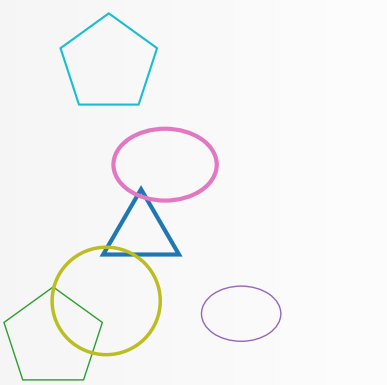[{"shape": "triangle", "thickness": 3, "radius": 0.56, "center": [0.364, 0.395]}, {"shape": "pentagon", "thickness": 1, "radius": 0.67, "center": [0.137, 0.121]}, {"shape": "oval", "thickness": 1, "radius": 0.51, "center": [0.622, 0.185]}, {"shape": "oval", "thickness": 3, "radius": 0.67, "center": [0.426, 0.572]}, {"shape": "circle", "thickness": 2.5, "radius": 0.7, "center": [0.274, 0.218]}, {"shape": "pentagon", "thickness": 1.5, "radius": 0.65, "center": [0.281, 0.834]}]